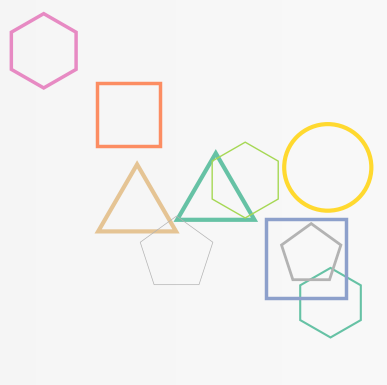[{"shape": "hexagon", "thickness": 1.5, "radius": 0.45, "center": [0.853, 0.214]}, {"shape": "triangle", "thickness": 3, "radius": 0.58, "center": [0.557, 0.487]}, {"shape": "square", "thickness": 2.5, "radius": 0.41, "center": [0.331, 0.703]}, {"shape": "square", "thickness": 2.5, "radius": 0.51, "center": [0.79, 0.328]}, {"shape": "hexagon", "thickness": 2.5, "radius": 0.48, "center": [0.113, 0.868]}, {"shape": "hexagon", "thickness": 1, "radius": 0.49, "center": [0.633, 0.532]}, {"shape": "circle", "thickness": 3, "radius": 0.56, "center": [0.846, 0.565]}, {"shape": "triangle", "thickness": 3, "radius": 0.58, "center": [0.354, 0.457]}, {"shape": "pentagon", "thickness": 0.5, "radius": 0.49, "center": [0.456, 0.34]}, {"shape": "pentagon", "thickness": 2, "radius": 0.4, "center": [0.803, 0.339]}]